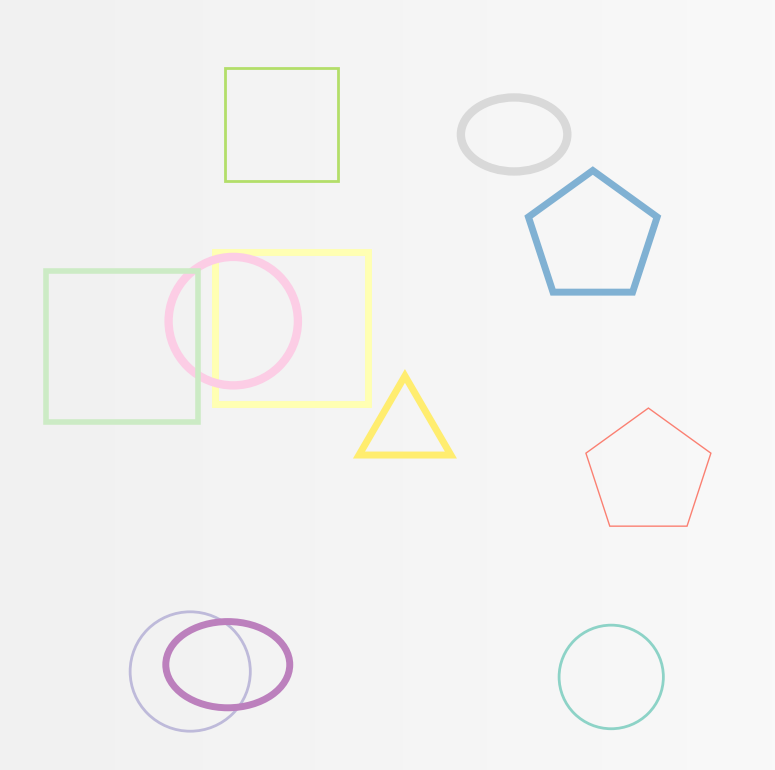[{"shape": "circle", "thickness": 1, "radius": 0.34, "center": [0.789, 0.121]}, {"shape": "square", "thickness": 2.5, "radius": 0.49, "center": [0.376, 0.574]}, {"shape": "circle", "thickness": 1, "radius": 0.39, "center": [0.245, 0.128]}, {"shape": "pentagon", "thickness": 0.5, "radius": 0.42, "center": [0.837, 0.385]}, {"shape": "pentagon", "thickness": 2.5, "radius": 0.44, "center": [0.765, 0.691]}, {"shape": "square", "thickness": 1, "radius": 0.37, "center": [0.363, 0.838]}, {"shape": "circle", "thickness": 3, "radius": 0.42, "center": [0.301, 0.583]}, {"shape": "oval", "thickness": 3, "radius": 0.34, "center": [0.663, 0.825]}, {"shape": "oval", "thickness": 2.5, "radius": 0.4, "center": [0.294, 0.137]}, {"shape": "square", "thickness": 2, "radius": 0.49, "center": [0.158, 0.55]}, {"shape": "triangle", "thickness": 2.5, "radius": 0.34, "center": [0.523, 0.443]}]